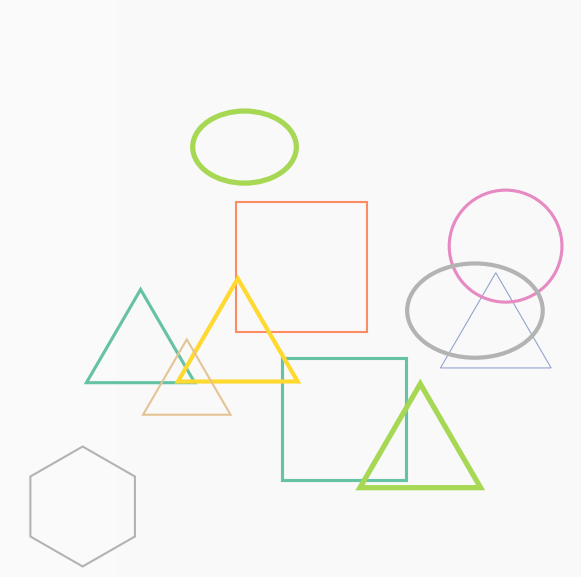[{"shape": "square", "thickness": 1.5, "radius": 0.53, "center": [0.592, 0.273]}, {"shape": "triangle", "thickness": 1.5, "radius": 0.54, "center": [0.242, 0.39]}, {"shape": "square", "thickness": 1, "radius": 0.56, "center": [0.519, 0.537]}, {"shape": "triangle", "thickness": 0.5, "radius": 0.55, "center": [0.853, 0.417]}, {"shape": "circle", "thickness": 1.5, "radius": 0.48, "center": [0.87, 0.573]}, {"shape": "oval", "thickness": 2.5, "radius": 0.45, "center": [0.421, 0.744]}, {"shape": "triangle", "thickness": 2.5, "radius": 0.6, "center": [0.723, 0.215]}, {"shape": "triangle", "thickness": 2, "radius": 0.59, "center": [0.409, 0.398]}, {"shape": "triangle", "thickness": 1, "radius": 0.43, "center": [0.321, 0.324]}, {"shape": "hexagon", "thickness": 1, "radius": 0.52, "center": [0.142, 0.122]}, {"shape": "oval", "thickness": 2, "radius": 0.58, "center": [0.817, 0.461]}]